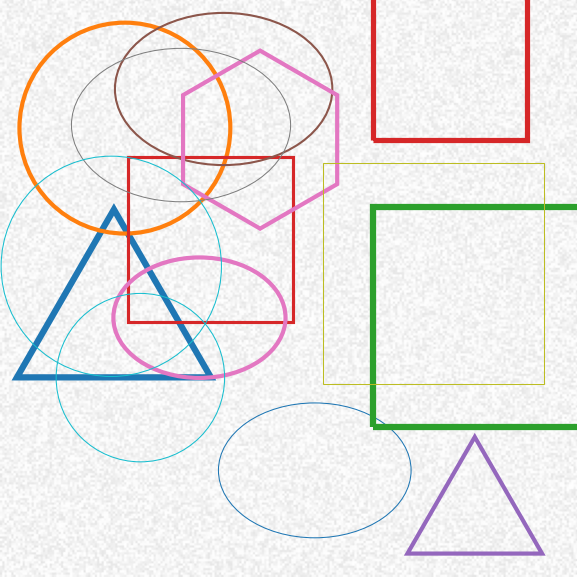[{"shape": "triangle", "thickness": 3, "radius": 0.97, "center": [0.197, 0.443]}, {"shape": "oval", "thickness": 0.5, "radius": 0.83, "center": [0.545, 0.185]}, {"shape": "circle", "thickness": 2, "radius": 0.91, "center": [0.216, 0.777]}, {"shape": "square", "thickness": 3, "radius": 0.95, "center": [0.837, 0.451]}, {"shape": "square", "thickness": 1.5, "radius": 0.71, "center": [0.365, 0.584]}, {"shape": "square", "thickness": 2.5, "radius": 0.67, "center": [0.779, 0.89]}, {"shape": "triangle", "thickness": 2, "radius": 0.67, "center": [0.822, 0.108]}, {"shape": "oval", "thickness": 1, "radius": 0.94, "center": [0.387, 0.845]}, {"shape": "oval", "thickness": 2, "radius": 0.75, "center": [0.345, 0.449]}, {"shape": "hexagon", "thickness": 2, "radius": 0.77, "center": [0.45, 0.757]}, {"shape": "oval", "thickness": 0.5, "radius": 0.95, "center": [0.313, 0.783]}, {"shape": "square", "thickness": 0.5, "radius": 0.96, "center": [0.751, 0.526]}, {"shape": "circle", "thickness": 0.5, "radius": 0.95, "center": [0.193, 0.538]}, {"shape": "circle", "thickness": 0.5, "radius": 0.73, "center": [0.243, 0.345]}]